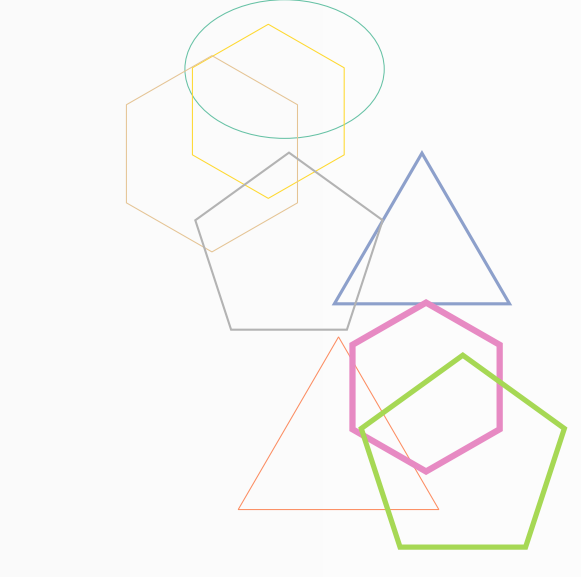[{"shape": "oval", "thickness": 0.5, "radius": 0.86, "center": [0.49, 0.88]}, {"shape": "triangle", "thickness": 0.5, "radius": 1.0, "center": [0.582, 0.216]}, {"shape": "triangle", "thickness": 1.5, "radius": 0.87, "center": [0.726, 0.56]}, {"shape": "hexagon", "thickness": 3, "radius": 0.73, "center": [0.733, 0.329]}, {"shape": "pentagon", "thickness": 2.5, "radius": 0.92, "center": [0.796, 0.2]}, {"shape": "hexagon", "thickness": 0.5, "radius": 0.75, "center": [0.462, 0.806]}, {"shape": "hexagon", "thickness": 0.5, "radius": 0.85, "center": [0.365, 0.733]}, {"shape": "pentagon", "thickness": 1, "radius": 0.85, "center": [0.497, 0.565]}]